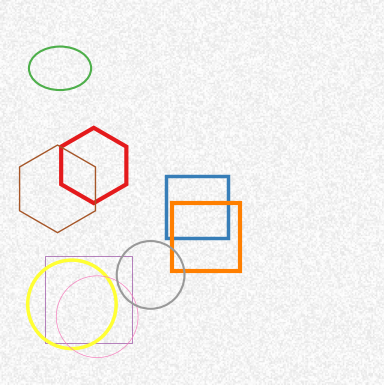[{"shape": "hexagon", "thickness": 3, "radius": 0.49, "center": [0.244, 0.57]}, {"shape": "square", "thickness": 2.5, "radius": 0.41, "center": [0.511, 0.462]}, {"shape": "oval", "thickness": 1.5, "radius": 0.4, "center": [0.156, 0.823]}, {"shape": "square", "thickness": 0.5, "radius": 0.57, "center": [0.23, 0.222]}, {"shape": "square", "thickness": 3, "radius": 0.44, "center": [0.535, 0.385]}, {"shape": "circle", "thickness": 2.5, "radius": 0.57, "center": [0.187, 0.209]}, {"shape": "hexagon", "thickness": 1, "radius": 0.57, "center": [0.149, 0.509]}, {"shape": "circle", "thickness": 0.5, "radius": 0.53, "center": [0.252, 0.177]}, {"shape": "circle", "thickness": 1.5, "radius": 0.44, "center": [0.391, 0.286]}]